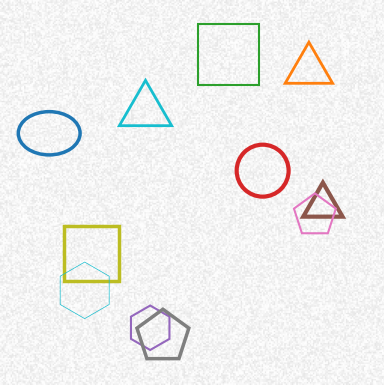[{"shape": "oval", "thickness": 2.5, "radius": 0.4, "center": [0.128, 0.654]}, {"shape": "triangle", "thickness": 2, "radius": 0.36, "center": [0.802, 0.819]}, {"shape": "square", "thickness": 1.5, "radius": 0.4, "center": [0.593, 0.858]}, {"shape": "circle", "thickness": 3, "radius": 0.34, "center": [0.682, 0.557]}, {"shape": "hexagon", "thickness": 1.5, "radius": 0.29, "center": [0.39, 0.149]}, {"shape": "triangle", "thickness": 3, "radius": 0.29, "center": [0.839, 0.467]}, {"shape": "pentagon", "thickness": 1.5, "radius": 0.29, "center": [0.818, 0.44]}, {"shape": "pentagon", "thickness": 2.5, "radius": 0.35, "center": [0.423, 0.126]}, {"shape": "square", "thickness": 2.5, "radius": 0.36, "center": [0.238, 0.342]}, {"shape": "triangle", "thickness": 2, "radius": 0.39, "center": [0.378, 0.713]}, {"shape": "hexagon", "thickness": 0.5, "radius": 0.37, "center": [0.22, 0.246]}]